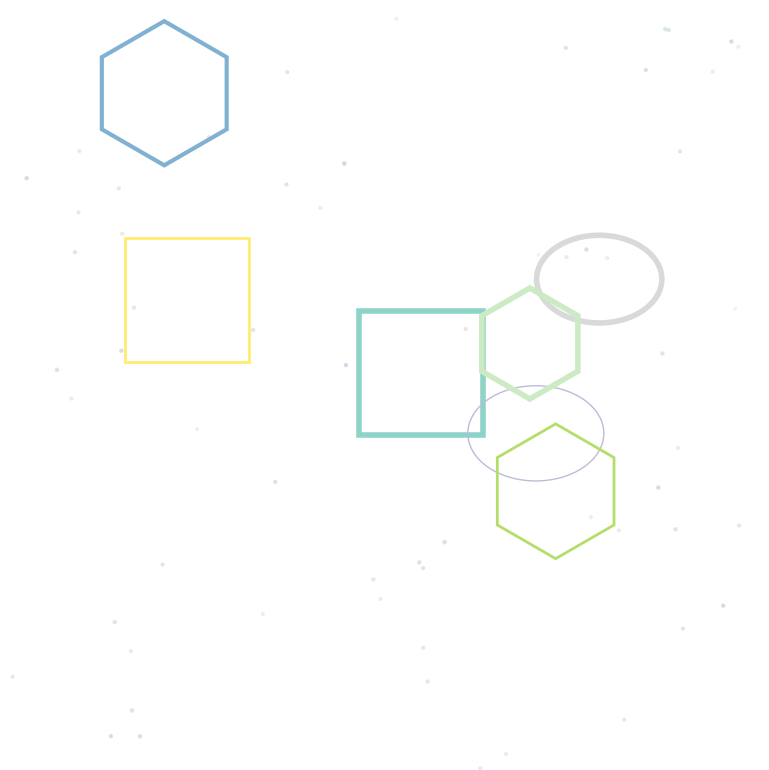[{"shape": "square", "thickness": 2, "radius": 0.4, "center": [0.547, 0.515]}, {"shape": "oval", "thickness": 0.5, "radius": 0.44, "center": [0.696, 0.437]}, {"shape": "hexagon", "thickness": 1.5, "radius": 0.47, "center": [0.213, 0.879]}, {"shape": "hexagon", "thickness": 1, "radius": 0.44, "center": [0.722, 0.362]}, {"shape": "oval", "thickness": 2, "radius": 0.41, "center": [0.778, 0.638]}, {"shape": "hexagon", "thickness": 2, "radius": 0.36, "center": [0.688, 0.554]}, {"shape": "square", "thickness": 1, "radius": 0.4, "center": [0.243, 0.611]}]